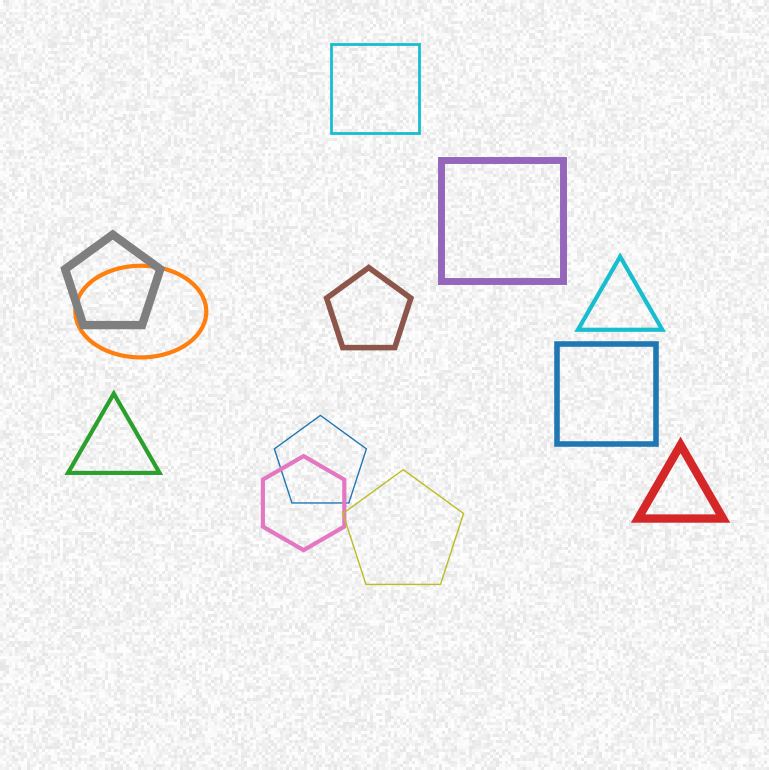[{"shape": "square", "thickness": 2, "radius": 0.32, "center": [0.788, 0.489]}, {"shape": "pentagon", "thickness": 0.5, "radius": 0.31, "center": [0.416, 0.398]}, {"shape": "oval", "thickness": 1.5, "radius": 0.43, "center": [0.183, 0.595]}, {"shape": "triangle", "thickness": 1.5, "radius": 0.34, "center": [0.148, 0.42]}, {"shape": "triangle", "thickness": 3, "radius": 0.32, "center": [0.884, 0.358]}, {"shape": "square", "thickness": 2.5, "radius": 0.4, "center": [0.652, 0.714]}, {"shape": "pentagon", "thickness": 2, "radius": 0.29, "center": [0.479, 0.595]}, {"shape": "hexagon", "thickness": 1.5, "radius": 0.31, "center": [0.394, 0.347]}, {"shape": "pentagon", "thickness": 3, "radius": 0.32, "center": [0.146, 0.63]}, {"shape": "pentagon", "thickness": 0.5, "radius": 0.41, "center": [0.524, 0.308]}, {"shape": "square", "thickness": 1, "radius": 0.29, "center": [0.487, 0.885]}, {"shape": "triangle", "thickness": 1.5, "radius": 0.32, "center": [0.805, 0.603]}]